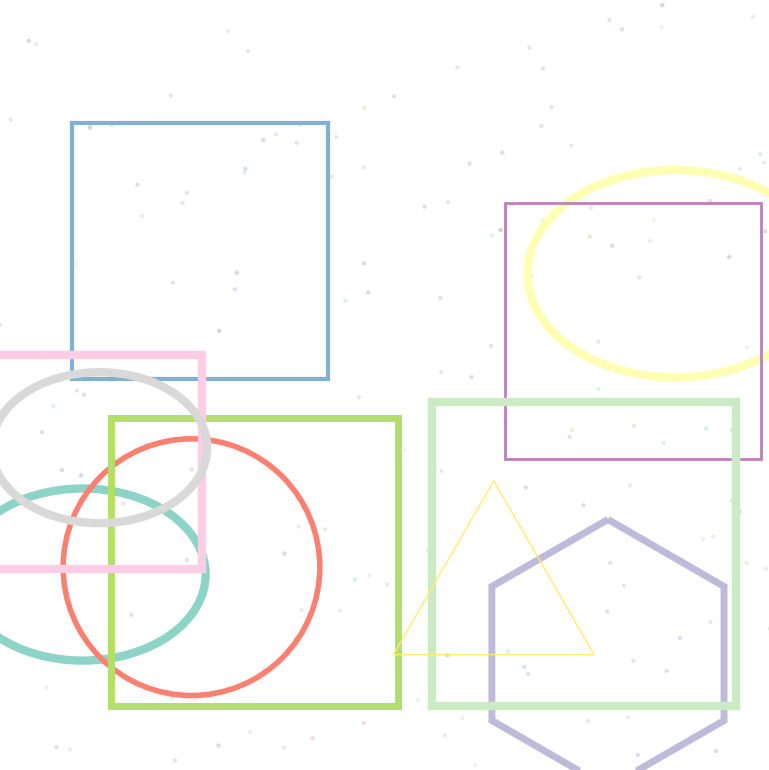[{"shape": "oval", "thickness": 3, "radius": 0.8, "center": [0.107, 0.254]}, {"shape": "oval", "thickness": 3, "radius": 0.96, "center": [0.877, 0.645]}, {"shape": "hexagon", "thickness": 2.5, "radius": 0.87, "center": [0.79, 0.151]}, {"shape": "circle", "thickness": 2, "radius": 0.83, "center": [0.249, 0.263]}, {"shape": "square", "thickness": 1.5, "radius": 0.83, "center": [0.259, 0.674]}, {"shape": "square", "thickness": 2.5, "radius": 0.93, "center": [0.33, 0.27]}, {"shape": "square", "thickness": 3, "radius": 0.69, "center": [0.124, 0.4]}, {"shape": "oval", "thickness": 3, "radius": 0.7, "center": [0.129, 0.419]}, {"shape": "square", "thickness": 1, "radius": 0.83, "center": [0.822, 0.57]}, {"shape": "square", "thickness": 3, "radius": 0.99, "center": [0.759, 0.28]}, {"shape": "triangle", "thickness": 0.5, "radius": 0.75, "center": [0.641, 0.225]}]